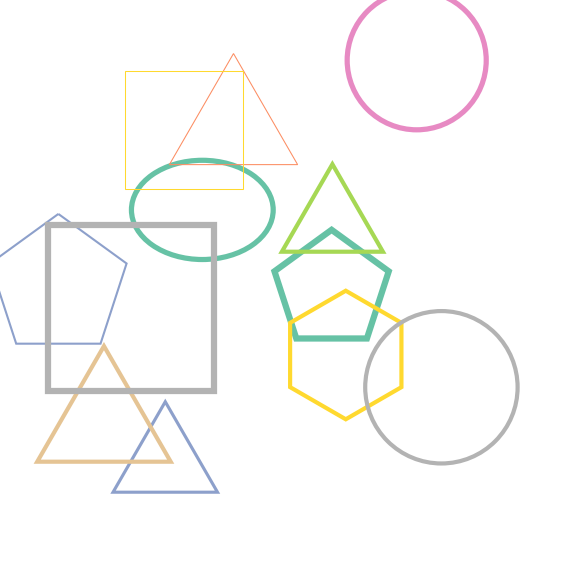[{"shape": "oval", "thickness": 2.5, "radius": 0.61, "center": [0.35, 0.636]}, {"shape": "pentagon", "thickness": 3, "radius": 0.52, "center": [0.574, 0.497]}, {"shape": "triangle", "thickness": 0.5, "radius": 0.64, "center": [0.404, 0.778]}, {"shape": "triangle", "thickness": 1.5, "radius": 0.52, "center": [0.286, 0.199]}, {"shape": "pentagon", "thickness": 1, "radius": 0.62, "center": [0.101, 0.504]}, {"shape": "circle", "thickness": 2.5, "radius": 0.6, "center": [0.722, 0.895]}, {"shape": "triangle", "thickness": 2, "radius": 0.51, "center": [0.576, 0.614]}, {"shape": "square", "thickness": 0.5, "radius": 0.51, "center": [0.318, 0.774]}, {"shape": "hexagon", "thickness": 2, "radius": 0.56, "center": [0.599, 0.384]}, {"shape": "triangle", "thickness": 2, "radius": 0.67, "center": [0.18, 0.266]}, {"shape": "circle", "thickness": 2, "radius": 0.66, "center": [0.764, 0.329]}, {"shape": "square", "thickness": 3, "radius": 0.72, "center": [0.226, 0.466]}]